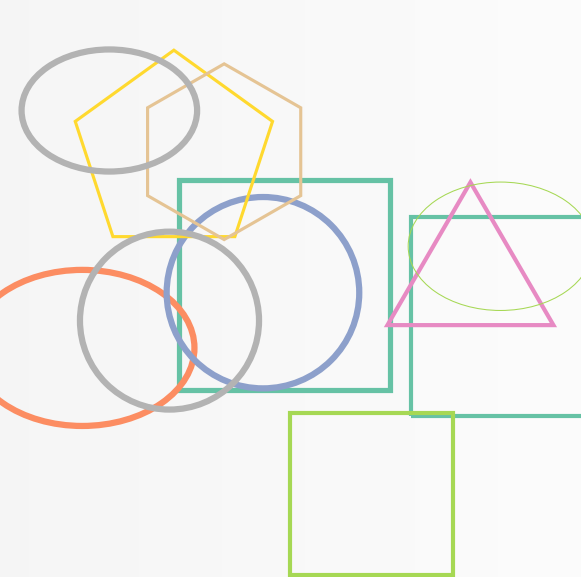[{"shape": "square", "thickness": 2.5, "radius": 0.91, "center": [0.489, 0.506]}, {"shape": "square", "thickness": 2, "radius": 0.86, "center": [0.879, 0.451]}, {"shape": "oval", "thickness": 3, "radius": 0.97, "center": [0.141, 0.397]}, {"shape": "circle", "thickness": 3, "radius": 0.83, "center": [0.452, 0.492]}, {"shape": "triangle", "thickness": 2, "radius": 0.82, "center": [0.809, 0.519]}, {"shape": "oval", "thickness": 0.5, "radius": 0.79, "center": [0.861, 0.573]}, {"shape": "square", "thickness": 2, "radius": 0.7, "center": [0.64, 0.144]}, {"shape": "pentagon", "thickness": 1.5, "radius": 0.89, "center": [0.299, 0.734]}, {"shape": "hexagon", "thickness": 1.5, "radius": 0.76, "center": [0.386, 0.736]}, {"shape": "circle", "thickness": 3, "radius": 0.77, "center": [0.292, 0.444]}, {"shape": "oval", "thickness": 3, "radius": 0.76, "center": [0.188, 0.808]}]